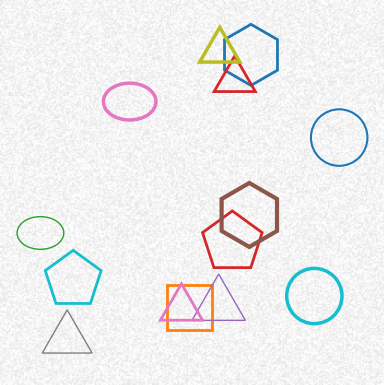[{"shape": "hexagon", "thickness": 2, "radius": 0.4, "center": [0.652, 0.857]}, {"shape": "circle", "thickness": 1.5, "radius": 0.37, "center": [0.881, 0.643]}, {"shape": "square", "thickness": 2, "radius": 0.29, "center": [0.492, 0.201]}, {"shape": "oval", "thickness": 1, "radius": 0.3, "center": [0.105, 0.395]}, {"shape": "triangle", "thickness": 2, "radius": 0.31, "center": [0.61, 0.793]}, {"shape": "pentagon", "thickness": 2, "radius": 0.41, "center": [0.604, 0.371]}, {"shape": "triangle", "thickness": 1, "radius": 0.4, "center": [0.568, 0.208]}, {"shape": "hexagon", "thickness": 3, "radius": 0.42, "center": [0.648, 0.442]}, {"shape": "oval", "thickness": 2.5, "radius": 0.34, "center": [0.337, 0.736]}, {"shape": "triangle", "thickness": 2, "radius": 0.32, "center": [0.471, 0.2]}, {"shape": "triangle", "thickness": 1, "radius": 0.37, "center": [0.174, 0.12]}, {"shape": "triangle", "thickness": 2.5, "radius": 0.3, "center": [0.571, 0.869]}, {"shape": "pentagon", "thickness": 2, "radius": 0.38, "center": [0.19, 0.274]}, {"shape": "circle", "thickness": 2.5, "radius": 0.36, "center": [0.816, 0.231]}]